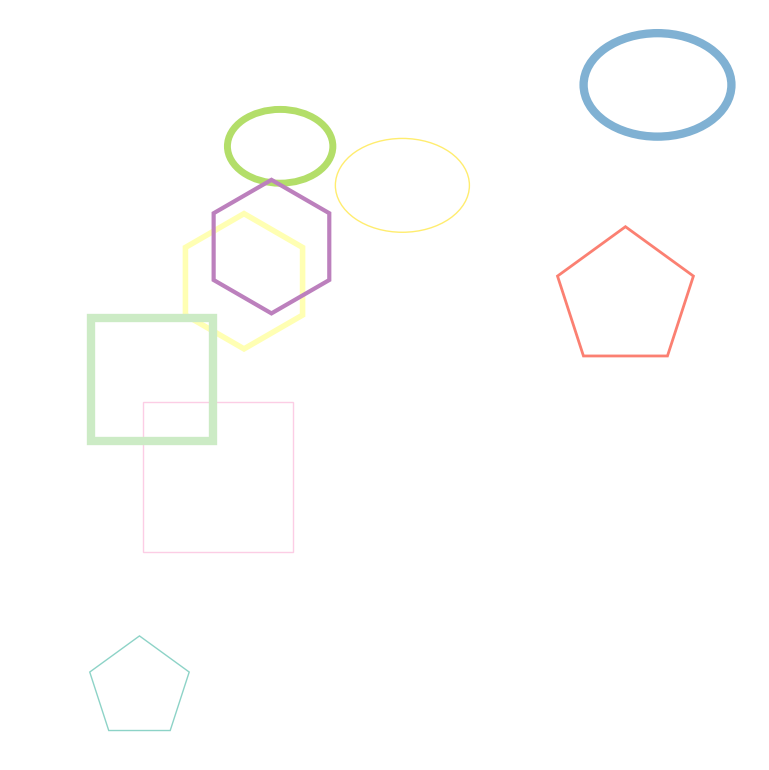[{"shape": "pentagon", "thickness": 0.5, "radius": 0.34, "center": [0.181, 0.106]}, {"shape": "hexagon", "thickness": 2, "radius": 0.44, "center": [0.317, 0.635]}, {"shape": "pentagon", "thickness": 1, "radius": 0.46, "center": [0.812, 0.613]}, {"shape": "oval", "thickness": 3, "radius": 0.48, "center": [0.854, 0.89]}, {"shape": "oval", "thickness": 2.5, "radius": 0.34, "center": [0.364, 0.81]}, {"shape": "square", "thickness": 0.5, "radius": 0.49, "center": [0.283, 0.381]}, {"shape": "hexagon", "thickness": 1.5, "radius": 0.43, "center": [0.353, 0.68]}, {"shape": "square", "thickness": 3, "radius": 0.4, "center": [0.198, 0.507]}, {"shape": "oval", "thickness": 0.5, "radius": 0.44, "center": [0.523, 0.759]}]